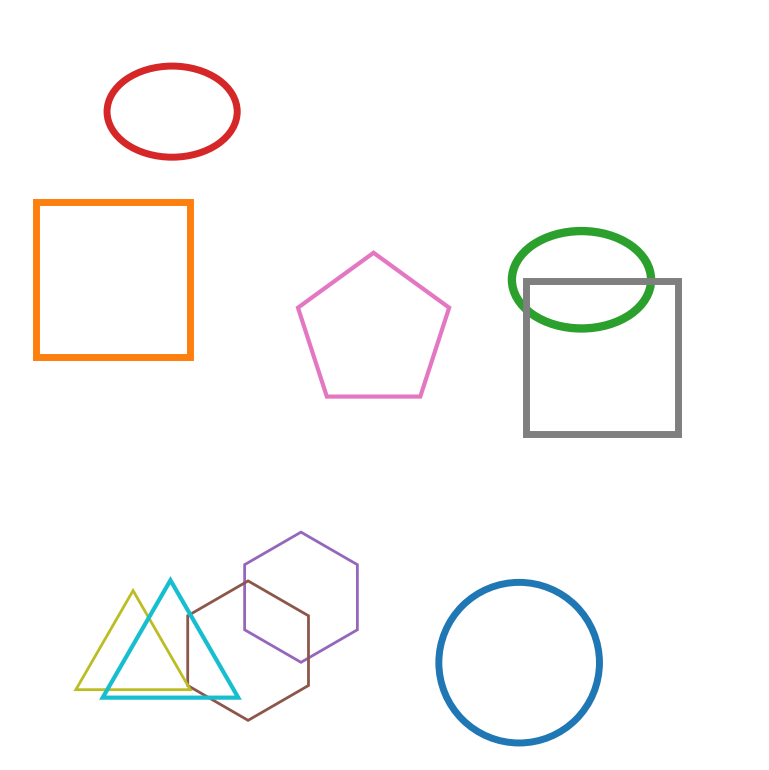[{"shape": "circle", "thickness": 2.5, "radius": 0.52, "center": [0.674, 0.139]}, {"shape": "square", "thickness": 2.5, "radius": 0.5, "center": [0.147, 0.637]}, {"shape": "oval", "thickness": 3, "radius": 0.45, "center": [0.755, 0.637]}, {"shape": "oval", "thickness": 2.5, "radius": 0.42, "center": [0.224, 0.855]}, {"shape": "hexagon", "thickness": 1, "radius": 0.42, "center": [0.391, 0.224]}, {"shape": "hexagon", "thickness": 1, "radius": 0.45, "center": [0.322, 0.155]}, {"shape": "pentagon", "thickness": 1.5, "radius": 0.52, "center": [0.485, 0.568]}, {"shape": "square", "thickness": 2.5, "radius": 0.49, "center": [0.782, 0.536]}, {"shape": "triangle", "thickness": 1, "radius": 0.43, "center": [0.173, 0.147]}, {"shape": "triangle", "thickness": 1.5, "radius": 0.51, "center": [0.221, 0.145]}]